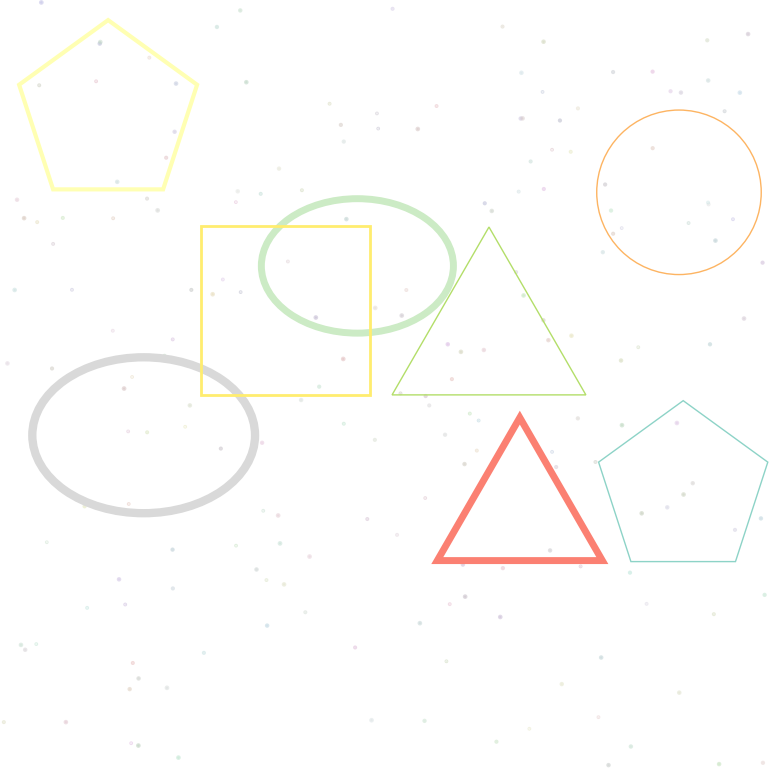[{"shape": "pentagon", "thickness": 0.5, "radius": 0.58, "center": [0.887, 0.364]}, {"shape": "pentagon", "thickness": 1.5, "radius": 0.61, "center": [0.14, 0.852]}, {"shape": "triangle", "thickness": 2.5, "radius": 0.62, "center": [0.675, 0.334]}, {"shape": "circle", "thickness": 0.5, "radius": 0.53, "center": [0.882, 0.75]}, {"shape": "triangle", "thickness": 0.5, "radius": 0.73, "center": [0.635, 0.56]}, {"shape": "oval", "thickness": 3, "radius": 0.72, "center": [0.187, 0.435]}, {"shape": "oval", "thickness": 2.5, "radius": 0.62, "center": [0.464, 0.655]}, {"shape": "square", "thickness": 1, "radius": 0.55, "center": [0.371, 0.596]}]